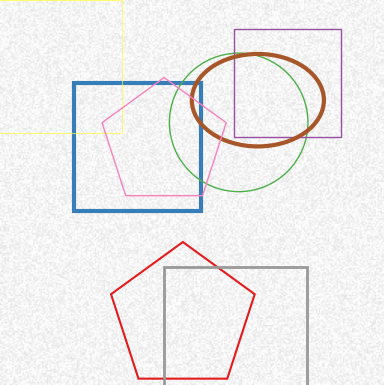[{"shape": "pentagon", "thickness": 1.5, "radius": 0.98, "center": [0.475, 0.175]}, {"shape": "square", "thickness": 3, "radius": 0.83, "center": [0.358, 0.618]}, {"shape": "circle", "thickness": 1, "radius": 0.9, "center": [0.62, 0.682]}, {"shape": "square", "thickness": 1, "radius": 0.7, "center": [0.747, 0.784]}, {"shape": "square", "thickness": 0.5, "radius": 0.87, "center": [0.144, 0.827]}, {"shape": "oval", "thickness": 3, "radius": 0.86, "center": [0.67, 0.74]}, {"shape": "pentagon", "thickness": 1, "radius": 0.85, "center": [0.426, 0.629]}, {"shape": "square", "thickness": 2, "radius": 0.93, "center": [0.612, 0.12]}]